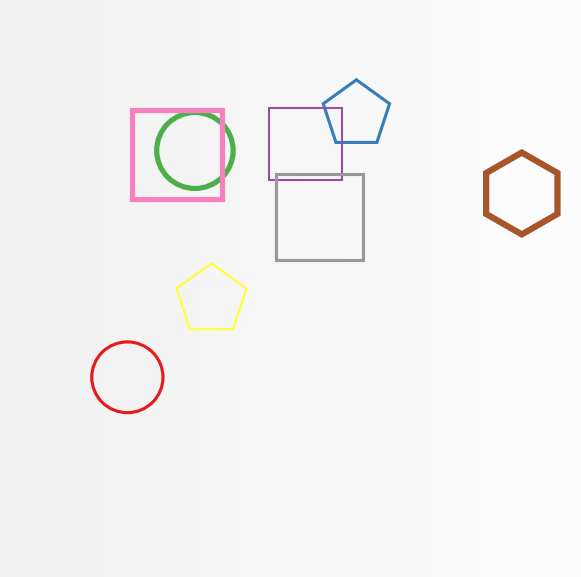[{"shape": "circle", "thickness": 1.5, "radius": 0.31, "center": [0.219, 0.346]}, {"shape": "pentagon", "thickness": 1.5, "radius": 0.3, "center": [0.613, 0.801]}, {"shape": "circle", "thickness": 2.5, "radius": 0.33, "center": [0.335, 0.739]}, {"shape": "square", "thickness": 1, "radius": 0.31, "center": [0.526, 0.75]}, {"shape": "pentagon", "thickness": 1, "radius": 0.32, "center": [0.364, 0.48]}, {"shape": "hexagon", "thickness": 3, "radius": 0.35, "center": [0.898, 0.664]}, {"shape": "square", "thickness": 2.5, "radius": 0.39, "center": [0.304, 0.732]}, {"shape": "square", "thickness": 1.5, "radius": 0.37, "center": [0.55, 0.623]}]